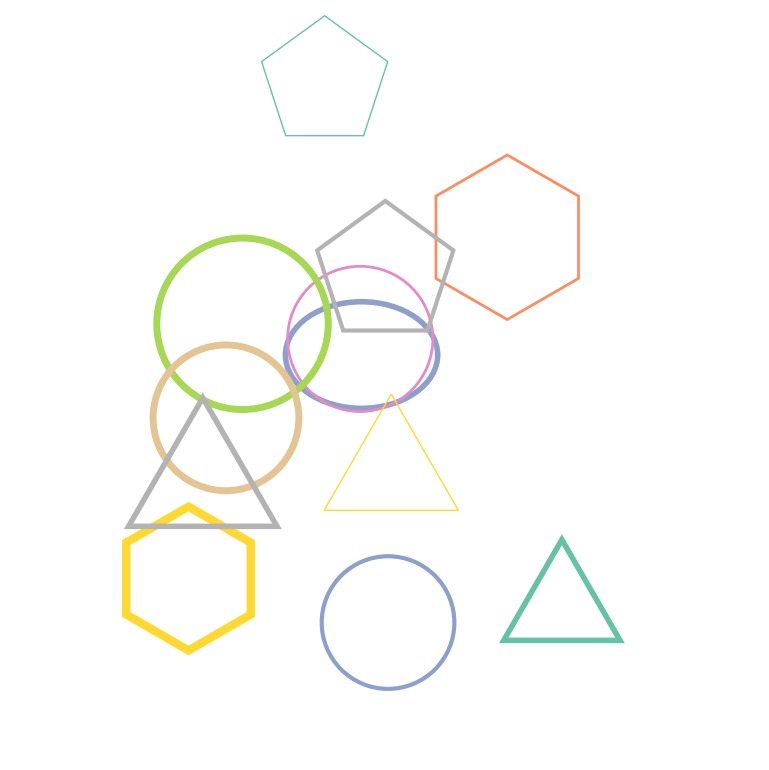[{"shape": "triangle", "thickness": 2, "radius": 0.44, "center": [0.73, 0.212]}, {"shape": "pentagon", "thickness": 0.5, "radius": 0.43, "center": [0.422, 0.893]}, {"shape": "hexagon", "thickness": 1, "radius": 0.53, "center": [0.659, 0.692]}, {"shape": "oval", "thickness": 2, "radius": 0.49, "center": [0.47, 0.539]}, {"shape": "circle", "thickness": 1.5, "radius": 0.43, "center": [0.504, 0.191]}, {"shape": "circle", "thickness": 1, "radius": 0.47, "center": [0.468, 0.56]}, {"shape": "circle", "thickness": 2.5, "radius": 0.56, "center": [0.315, 0.579]}, {"shape": "triangle", "thickness": 0.5, "radius": 0.5, "center": [0.508, 0.388]}, {"shape": "hexagon", "thickness": 3, "radius": 0.47, "center": [0.245, 0.249]}, {"shape": "circle", "thickness": 2.5, "radius": 0.47, "center": [0.293, 0.457]}, {"shape": "triangle", "thickness": 2, "radius": 0.56, "center": [0.263, 0.372]}, {"shape": "pentagon", "thickness": 1.5, "radius": 0.47, "center": [0.5, 0.646]}]